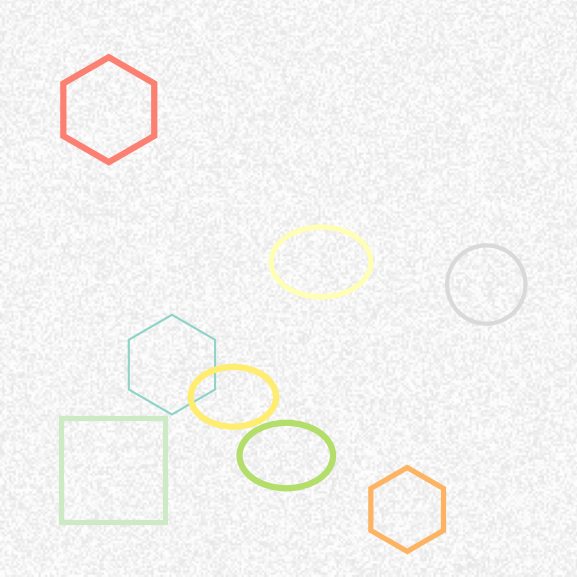[{"shape": "hexagon", "thickness": 1, "radius": 0.43, "center": [0.298, 0.368]}, {"shape": "oval", "thickness": 2.5, "radius": 0.43, "center": [0.556, 0.546]}, {"shape": "hexagon", "thickness": 3, "radius": 0.45, "center": [0.188, 0.809]}, {"shape": "hexagon", "thickness": 2.5, "radius": 0.36, "center": [0.705, 0.117]}, {"shape": "oval", "thickness": 3, "radius": 0.4, "center": [0.496, 0.21]}, {"shape": "circle", "thickness": 2, "radius": 0.34, "center": [0.842, 0.506]}, {"shape": "square", "thickness": 2.5, "radius": 0.45, "center": [0.196, 0.185]}, {"shape": "oval", "thickness": 3, "radius": 0.37, "center": [0.404, 0.312]}]